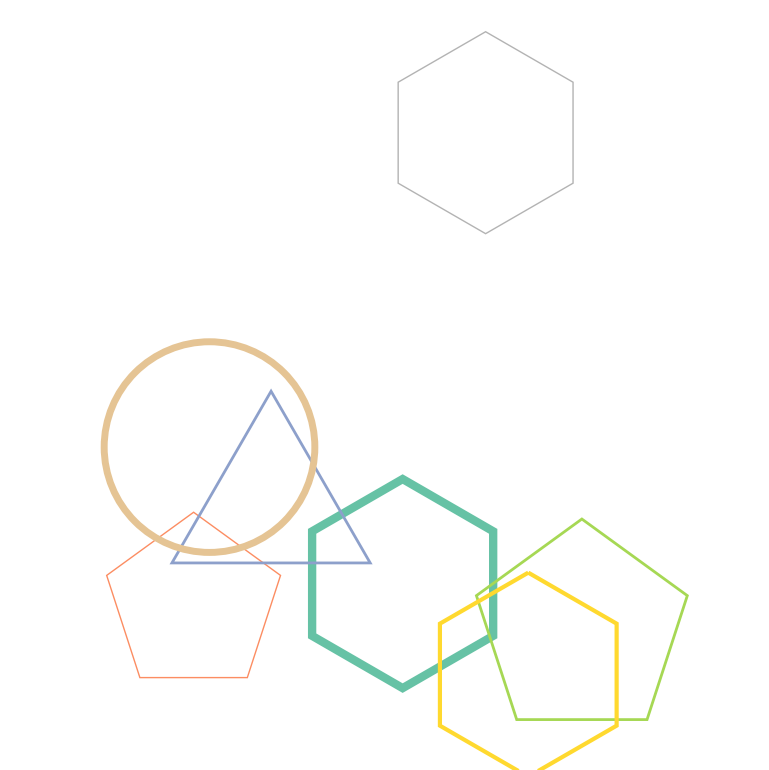[{"shape": "hexagon", "thickness": 3, "radius": 0.68, "center": [0.523, 0.242]}, {"shape": "pentagon", "thickness": 0.5, "radius": 0.59, "center": [0.251, 0.216]}, {"shape": "triangle", "thickness": 1, "radius": 0.74, "center": [0.352, 0.343]}, {"shape": "pentagon", "thickness": 1, "radius": 0.72, "center": [0.756, 0.182]}, {"shape": "hexagon", "thickness": 1.5, "radius": 0.66, "center": [0.686, 0.124]}, {"shape": "circle", "thickness": 2.5, "radius": 0.68, "center": [0.272, 0.419]}, {"shape": "hexagon", "thickness": 0.5, "radius": 0.66, "center": [0.631, 0.828]}]